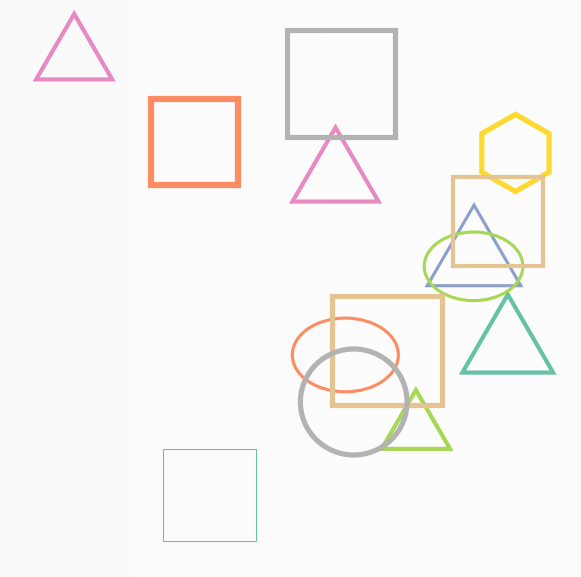[{"shape": "triangle", "thickness": 2, "radius": 0.45, "center": [0.874, 0.399]}, {"shape": "square", "thickness": 0.5, "radius": 0.4, "center": [0.36, 0.142]}, {"shape": "oval", "thickness": 1.5, "radius": 0.46, "center": [0.594, 0.384]}, {"shape": "square", "thickness": 3, "radius": 0.37, "center": [0.335, 0.754]}, {"shape": "triangle", "thickness": 1.5, "radius": 0.47, "center": [0.816, 0.551]}, {"shape": "triangle", "thickness": 2, "radius": 0.43, "center": [0.577, 0.693]}, {"shape": "triangle", "thickness": 2, "radius": 0.38, "center": [0.128, 0.899]}, {"shape": "oval", "thickness": 1.5, "radius": 0.42, "center": [0.815, 0.538]}, {"shape": "triangle", "thickness": 2, "radius": 0.34, "center": [0.716, 0.256]}, {"shape": "hexagon", "thickness": 2.5, "radius": 0.33, "center": [0.887, 0.734]}, {"shape": "square", "thickness": 2, "radius": 0.39, "center": [0.857, 0.616]}, {"shape": "square", "thickness": 2.5, "radius": 0.47, "center": [0.666, 0.392]}, {"shape": "square", "thickness": 2.5, "radius": 0.47, "center": [0.587, 0.854]}, {"shape": "circle", "thickness": 2.5, "radius": 0.46, "center": [0.609, 0.303]}]